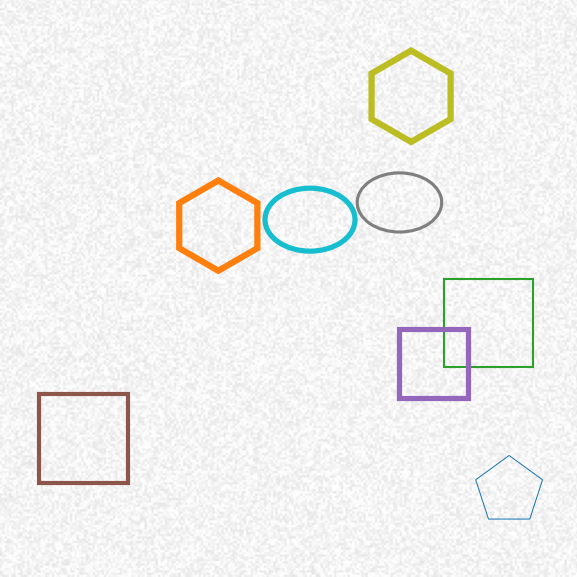[{"shape": "pentagon", "thickness": 0.5, "radius": 0.3, "center": [0.882, 0.15]}, {"shape": "hexagon", "thickness": 3, "radius": 0.39, "center": [0.378, 0.608]}, {"shape": "square", "thickness": 1, "radius": 0.38, "center": [0.846, 0.44]}, {"shape": "square", "thickness": 2.5, "radius": 0.3, "center": [0.75, 0.37]}, {"shape": "square", "thickness": 2, "radius": 0.39, "center": [0.145, 0.239]}, {"shape": "oval", "thickness": 1.5, "radius": 0.37, "center": [0.692, 0.649]}, {"shape": "hexagon", "thickness": 3, "radius": 0.4, "center": [0.712, 0.832]}, {"shape": "oval", "thickness": 2.5, "radius": 0.39, "center": [0.537, 0.619]}]